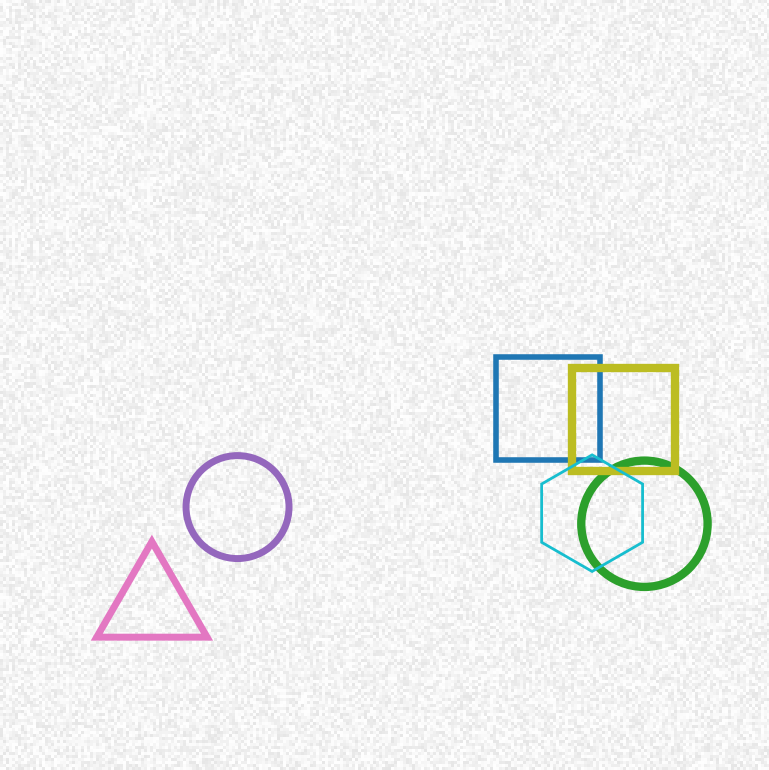[{"shape": "square", "thickness": 2, "radius": 0.34, "center": [0.711, 0.469]}, {"shape": "circle", "thickness": 3, "radius": 0.41, "center": [0.837, 0.32]}, {"shape": "circle", "thickness": 2.5, "radius": 0.33, "center": [0.308, 0.341]}, {"shape": "triangle", "thickness": 2.5, "radius": 0.41, "center": [0.197, 0.214]}, {"shape": "square", "thickness": 3, "radius": 0.33, "center": [0.81, 0.455]}, {"shape": "hexagon", "thickness": 1, "radius": 0.38, "center": [0.769, 0.334]}]